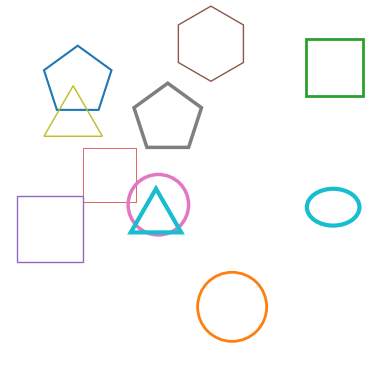[{"shape": "pentagon", "thickness": 1.5, "radius": 0.46, "center": [0.202, 0.789]}, {"shape": "circle", "thickness": 2, "radius": 0.45, "center": [0.603, 0.203]}, {"shape": "square", "thickness": 2, "radius": 0.37, "center": [0.869, 0.825]}, {"shape": "square", "thickness": 0.5, "radius": 0.35, "center": [0.284, 0.547]}, {"shape": "square", "thickness": 1, "radius": 0.43, "center": [0.13, 0.405]}, {"shape": "hexagon", "thickness": 1, "radius": 0.49, "center": [0.548, 0.886]}, {"shape": "circle", "thickness": 2.5, "radius": 0.39, "center": [0.411, 0.468]}, {"shape": "pentagon", "thickness": 2.5, "radius": 0.46, "center": [0.436, 0.692]}, {"shape": "triangle", "thickness": 1, "radius": 0.44, "center": [0.19, 0.69]}, {"shape": "oval", "thickness": 3, "radius": 0.34, "center": [0.865, 0.462]}, {"shape": "triangle", "thickness": 3, "radius": 0.38, "center": [0.405, 0.434]}]